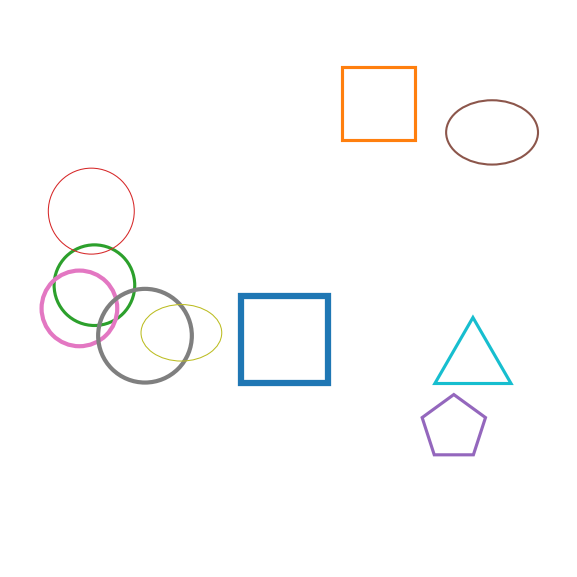[{"shape": "square", "thickness": 3, "radius": 0.38, "center": [0.492, 0.412]}, {"shape": "square", "thickness": 1.5, "radius": 0.32, "center": [0.655, 0.819]}, {"shape": "circle", "thickness": 1.5, "radius": 0.35, "center": [0.164, 0.505]}, {"shape": "circle", "thickness": 0.5, "radius": 0.37, "center": [0.158, 0.634]}, {"shape": "pentagon", "thickness": 1.5, "radius": 0.29, "center": [0.786, 0.258]}, {"shape": "oval", "thickness": 1, "radius": 0.4, "center": [0.852, 0.77]}, {"shape": "circle", "thickness": 2, "radius": 0.33, "center": [0.137, 0.465]}, {"shape": "circle", "thickness": 2, "radius": 0.41, "center": [0.251, 0.418]}, {"shape": "oval", "thickness": 0.5, "radius": 0.35, "center": [0.314, 0.423]}, {"shape": "triangle", "thickness": 1.5, "radius": 0.38, "center": [0.819, 0.373]}]